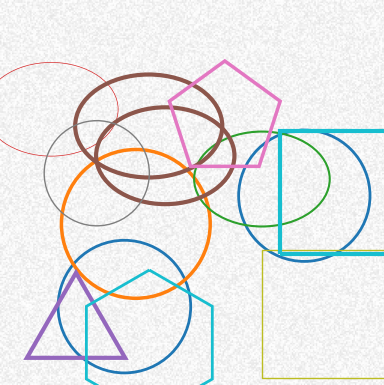[{"shape": "circle", "thickness": 2, "radius": 0.85, "center": [0.79, 0.492]}, {"shape": "circle", "thickness": 2, "radius": 0.86, "center": [0.323, 0.204]}, {"shape": "circle", "thickness": 2.5, "radius": 0.97, "center": [0.353, 0.418]}, {"shape": "oval", "thickness": 1.5, "radius": 0.88, "center": [0.68, 0.535]}, {"shape": "oval", "thickness": 0.5, "radius": 0.87, "center": [0.133, 0.716]}, {"shape": "triangle", "thickness": 3, "radius": 0.74, "center": [0.197, 0.144]}, {"shape": "oval", "thickness": 3, "radius": 0.96, "center": [0.386, 0.673]}, {"shape": "oval", "thickness": 3, "radius": 0.9, "center": [0.429, 0.595]}, {"shape": "pentagon", "thickness": 2.5, "radius": 0.76, "center": [0.584, 0.69]}, {"shape": "circle", "thickness": 1, "radius": 0.68, "center": [0.251, 0.55]}, {"shape": "square", "thickness": 1, "radius": 0.83, "center": [0.848, 0.185]}, {"shape": "square", "thickness": 3, "radius": 0.79, "center": [0.887, 0.5]}, {"shape": "hexagon", "thickness": 2, "radius": 0.94, "center": [0.388, 0.11]}]